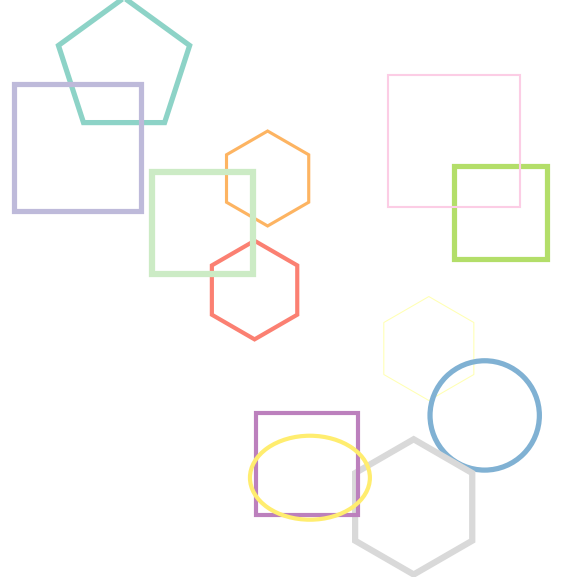[{"shape": "pentagon", "thickness": 2.5, "radius": 0.6, "center": [0.215, 0.883]}, {"shape": "hexagon", "thickness": 0.5, "radius": 0.45, "center": [0.743, 0.396]}, {"shape": "square", "thickness": 2.5, "radius": 0.55, "center": [0.135, 0.744]}, {"shape": "hexagon", "thickness": 2, "radius": 0.43, "center": [0.441, 0.497]}, {"shape": "circle", "thickness": 2.5, "radius": 0.47, "center": [0.839, 0.28]}, {"shape": "hexagon", "thickness": 1.5, "radius": 0.41, "center": [0.463, 0.69]}, {"shape": "square", "thickness": 2.5, "radius": 0.4, "center": [0.866, 0.631]}, {"shape": "square", "thickness": 1, "radius": 0.57, "center": [0.786, 0.754]}, {"shape": "hexagon", "thickness": 3, "radius": 0.59, "center": [0.716, 0.121]}, {"shape": "square", "thickness": 2, "radius": 0.44, "center": [0.531, 0.196]}, {"shape": "square", "thickness": 3, "radius": 0.44, "center": [0.35, 0.613]}, {"shape": "oval", "thickness": 2, "radius": 0.52, "center": [0.537, 0.172]}]